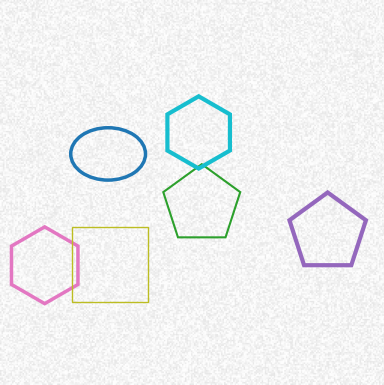[{"shape": "oval", "thickness": 2.5, "radius": 0.49, "center": [0.281, 0.6]}, {"shape": "pentagon", "thickness": 1.5, "radius": 0.53, "center": [0.524, 0.469]}, {"shape": "pentagon", "thickness": 3, "radius": 0.52, "center": [0.851, 0.396]}, {"shape": "hexagon", "thickness": 2.5, "radius": 0.5, "center": [0.116, 0.311]}, {"shape": "square", "thickness": 1, "radius": 0.49, "center": [0.286, 0.313]}, {"shape": "hexagon", "thickness": 3, "radius": 0.47, "center": [0.516, 0.656]}]